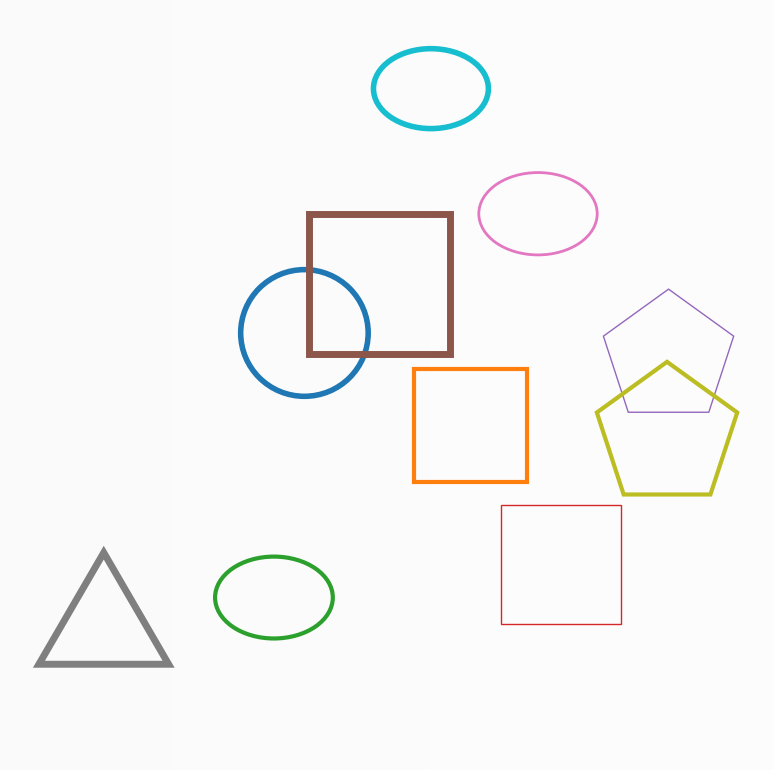[{"shape": "circle", "thickness": 2, "radius": 0.41, "center": [0.393, 0.568]}, {"shape": "square", "thickness": 1.5, "radius": 0.36, "center": [0.607, 0.447]}, {"shape": "oval", "thickness": 1.5, "radius": 0.38, "center": [0.353, 0.224]}, {"shape": "square", "thickness": 0.5, "radius": 0.39, "center": [0.724, 0.267]}, {"shape": "pentagon", "thickness": 0.5, "radius": 0.44, "center": [0.863, 0.536]}, {"shape": "square", "thickness": 2.5, "radius": 0.45, "center": [0.49, 0.631]}, {"shape": "oval", "thickness": 1, "radius": 0.38, "center": [0.694, 0.722]}, {"shape": "triangle", "thickness": 2.5, "radius": 0.48, "center": [0.134, 0.186]}, {"shape": "pentagon", "thickness": 1.5, "radius": 0.48, "center": [0.861, 0.435]}, {"shape": "oval", "thickness": 2, "radius": 0.37, "center": [0.556, 0.885]}]